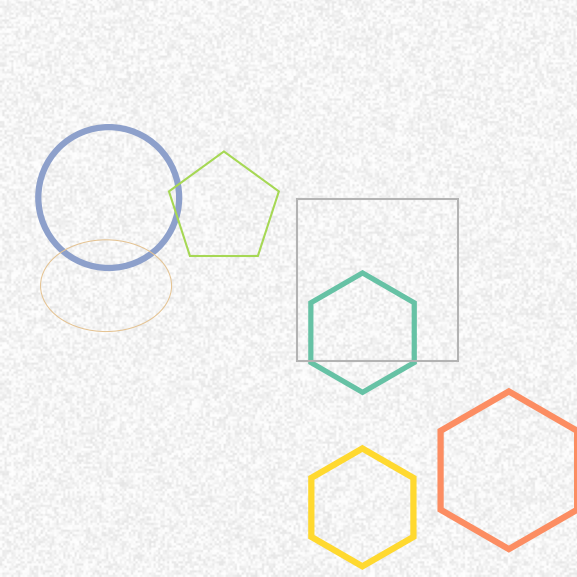[{"shape": "hexagon", "thickness": 2.5, "radius": 0.52, "center": [0.628, 0.423]}, {"shape": "hexagon", "thickness": 3, "radius": 0.68, "center": [0.881, 0.185]}, {"shape": "circle", "thickness": 3, "radius": 0.61, "center": [0.188, 0.657]}, {"shape": "pentagon", "thickness": 1, "radius": 0.5, "center": [0.388, 0.637]}, {"shape": "hexagon", "thickness": 3, "radius": 0.51, "center": [0.627, 0.121]}, {"shape": "oval", "thickness": 0.5, "radius": 0.57, "center": [0.184, 0.504]}, {"shape": "square", "thickness": 1, "radius": 0.7, "center": [0.653, 0.514]}]